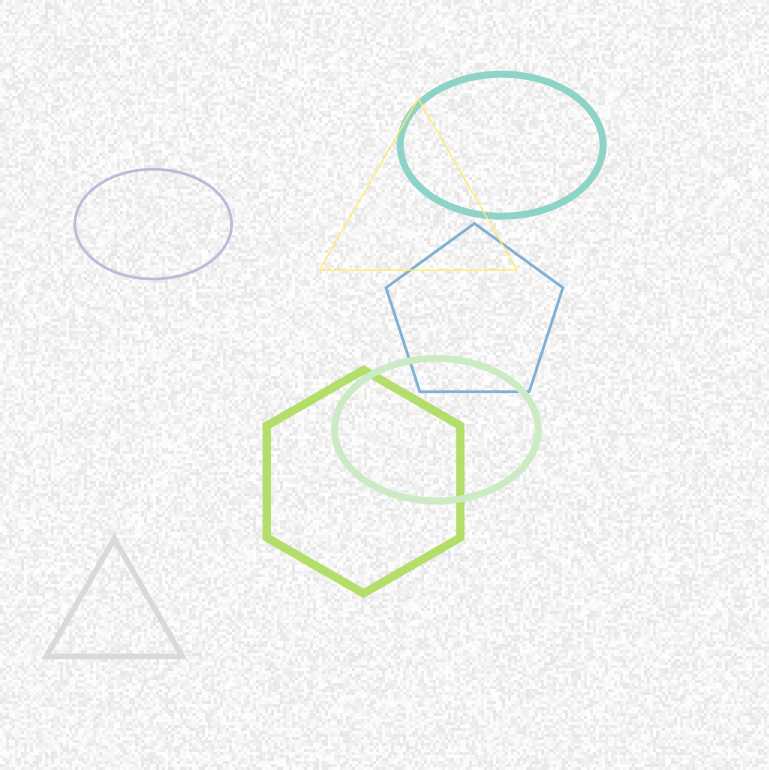[{"shape": "oval", "thickness": 2.5, "radius": 0.66, "center": [0.652, 0.811]}, {"shape": "oval", "thickness": 1, "radius": 0.51, "center": [0.199, 0.709]}, {"shape": "pentagon", "thickness": 1, "radius": 0.6, "center": [0.616, 0.589]}, {"shape": "hexagon", "thickness": 3, "radius": 0.73, "center": [0.472, 0.374]}, {"shape": "triangle", "thickness": 2, "radius": 0.51, "center": [0.148, 0.198]}, {"shape": "oval", "thickness": 2.5, "radius": 0.66, "center": [0.567, 0.442]}, {"shape": "triangle", "thickness": 0.5, "radius": 0.74, "center": [0.543, 0.723]}]